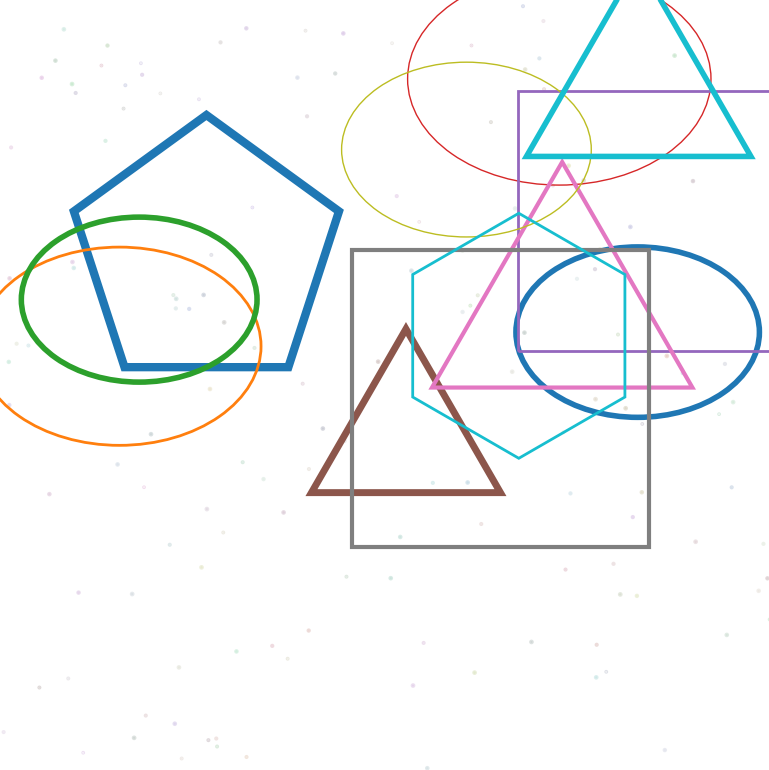[{"shape": "oval", "thickness": 2, "radius": 0.79, "center": [0.828, 0.569]}, {"shape": "pentagon", "thickness": 3, "radius": 0.91, "center": [0.268, 0.67]}, {"shape": "oval", "thickness": 1, "radius": 0.92, "center": [0.155, 0.55]}, {"shape": "oval", "thickness": 2, "radius": 0.77, "center": [0.181, 0.611]}, {"shape": "oval", "thickness": 0.5, "radius": 0.98, "center": [0.726, 0.898]}, {"shape": "square", "thickness": 1, "radius": 0.84, "center": [0.841, 0.713]}, {"shape": "triangle", "thickness": 2.5, "radius": 0.71, "center": [0.527, 0.431]}, {"shape": "triangle", "thickness": 1.5, "radius": 0.98, "center": [0.73, 0.594]}, {"shape": "square", "thickness": 1.5, "radius": 0.96, "center": [0.65, 0.482]}, {"shape": "oval", "thickness": 0.5, "radius": 0.81, "center": [0.606, 0.806]}, {"shape": "triangle", "thickness": 2, "radius": 0.84, "center": [0.829, 0.881]}, {"shape": "hexagon", "thickness": 1, "radius": 0.8, "center": [0.674, 0.564]}]